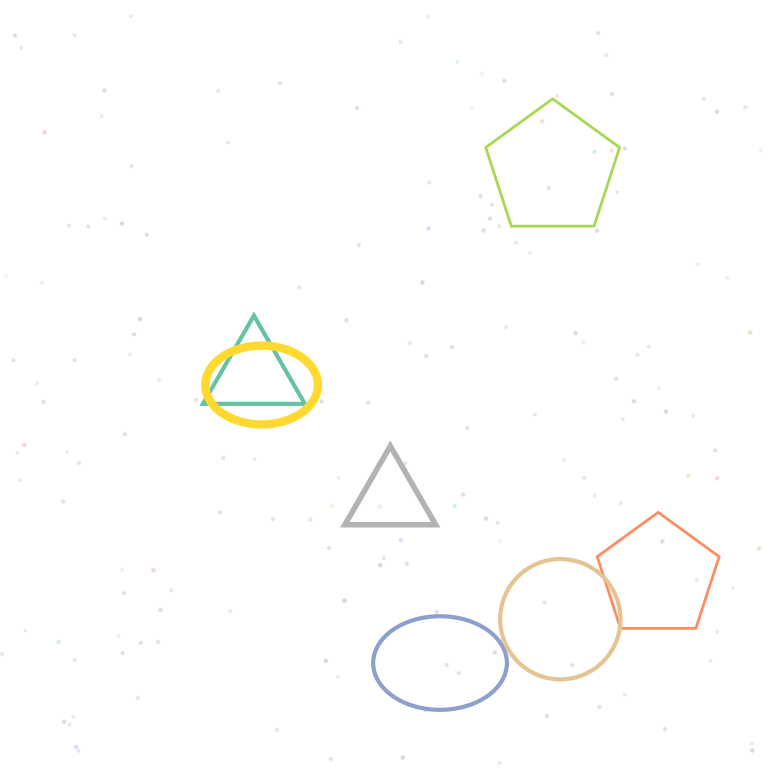[{"shape": "triangle", "thickness": 1.5, "radius": 0.38, "center": [0.33, 0.514]}, {"shape": "pentagon", "thickness": 1, "radius": 0.42, "center": [0.855, 0.251]}, {"shape": "oval", "thickness": 1.5, "radius": 0.43, "center": [0.571, 0.139]}, {"shape": "pentagon", "thickness": 1, "radius": 0.46, "center": [0.718, 0.78]}, {"shape": "oval", "thickness": 3, "radius": 0.37, "center": [0.34, 0.5]}, {"shape": "circle", "thickness": 1.5, "radius": 0.39, "center": [0.728, 0.196]}, {"shape": "triangle", "thickness": 2, "radius": 0.34, "center": [0.507, 0.353]}]